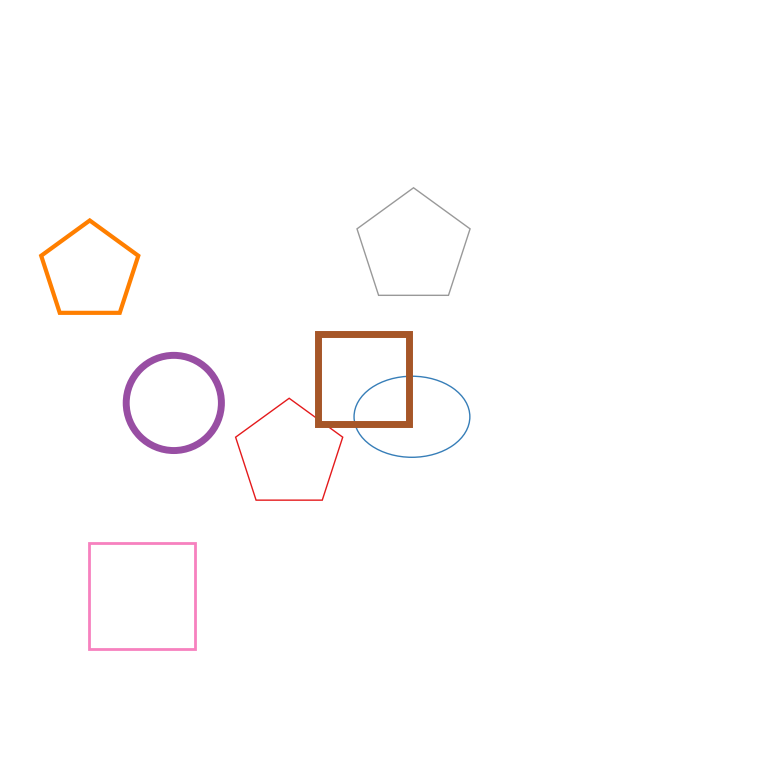[{"shape": "pentagon", "thickness": 0.5, "radius": 0.37, "center": [0.376, 0.41]}, {"shape": "oval", "thickness": 0.5, "radius": 0.38, "center": [0.535, 0.459]}, {"shape": "circle", "thickness": 2.5, "radius": 0.31, "center": [0.226, 0.477]}, {"shape": "pentagon", "thickness": 1.5, "radius": 0.33, "center": [0.117, 0.647]}, {"shape": "square", "thickness": 2.5, "radius": 0.29, "center": [0.472, 0.508]}, {"shape": "square", "thickness": 1, "radius": 0.34, "center": [0.184, 0.226]}, {"shape": "pentagon", "thickness": 0.5, "radius": 0.39, "center": [0.537, 0.679]}]